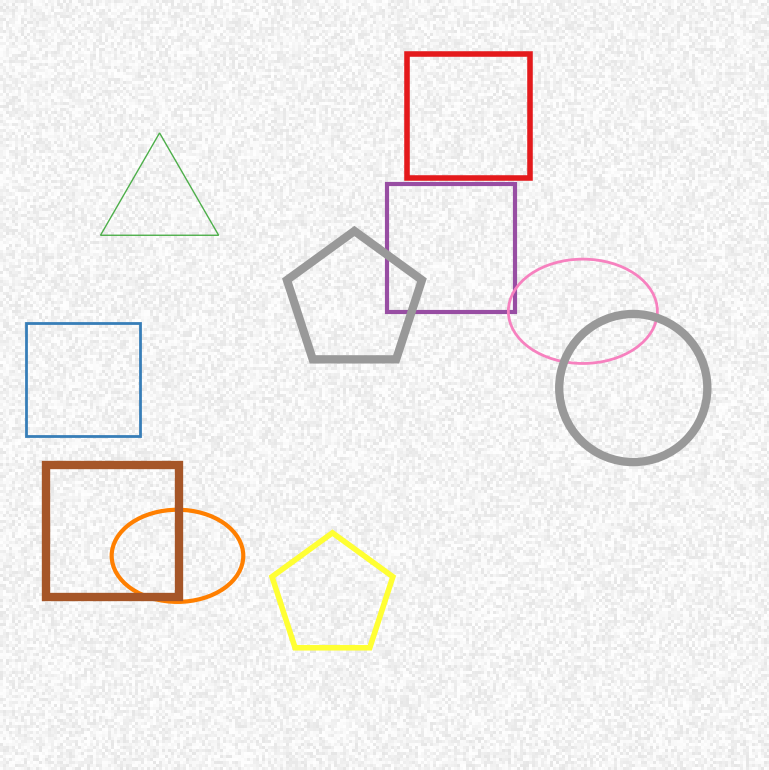[{"shape": "square", "thickness": 2, "radius": 0.4, "center": [0.609, 0.849]}, {"shape": "square", "thickness": 1, "radius": 0.37, "center": [0.108, 0.507]}, {"shape": "triangle", "thickness": 0.5, "radius": 0.44, "center": [0.207, 0.739]}, {"shape": "square", "thickness": 1.5, "radius": 0.41, "center": [0.586, 0.678]}, {"shape": "oval", "thickness": 1.5, "radius": 0.43, "center": [0.23, 0.278]}, {"shape": "pentagon", "thickness": 2, "radius": 0.41, "center": [0.432, 0.226]}, {"shape": "square", "thickness": 3, "radius": 0.43, "center": [0.146, 0.311]}, {"shape": "oval", "thickness": 1, "radius": 0.48, "center": [0.757, 0.596]}, {"shape": "circle", "thickness": 3, "radius": 0.48, "center": [0.822, 0.496]}, {"shape": "pentagon", "thickness": 3, "radius": 0.46, "center": [0.46, 0.608]}]